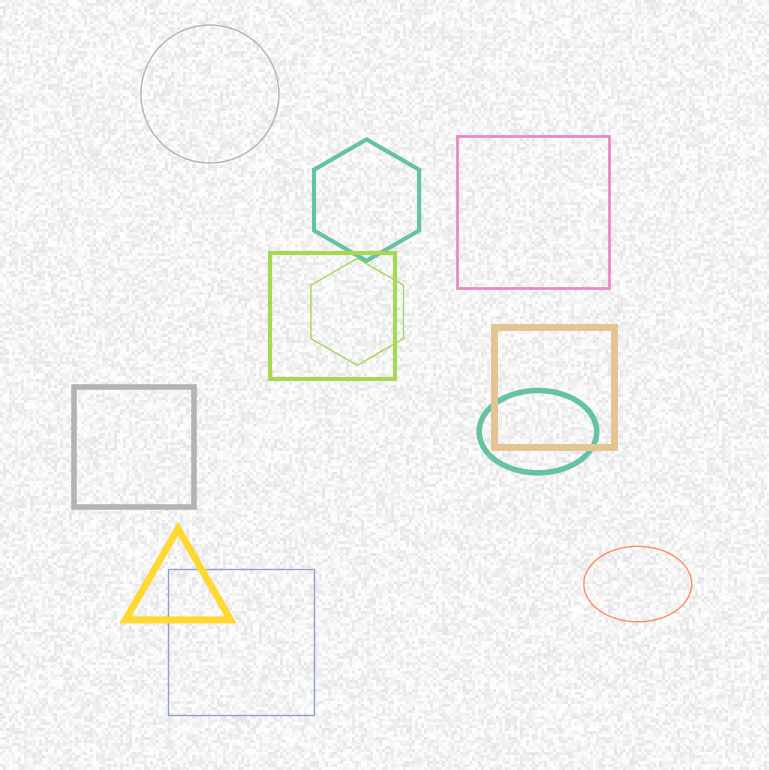[{"shape": "oval", "thickness": 2, "radius": 0.38, "center": [0.699, 0.439]}, {"shape": "hexagon", "thickness": 1.5, "radius": 0.39, "center": [0.476, 0.74]}, {"shape": "oval", "thickness": 0.5, "radius": 0.35, "center": [0.828, 0.241]}, {"shape": "square", "thickness": 0.5, "radius": 0.47, "center": [0.313, 0.167]}, {"shape": "square", "thickness": 1, "radius": 0.49, "center": [0.692, 0.725]}, {"shape": "square", "thickness": 1.5, "radius": 0.41, "center": [0.432, 0.589]}, {"shape": "hexagon", "thickness": 0.5, "radius": 0.35, "center": [0.464, 0.595]}, {"shape": "triangle", "thickness": 2.5, "radius": 0.39, "center": [0.231, 0.234]}, {"shape": "square", "thickness": 2.5, "radius": 0.39, "center": [0.719, 0.497]}, {"shape": "circle", "thickness": 0.5, "radius": 0.45, "center": [0.273, 0.878]}, {"shape": "square", "thickness": 2, "radius": 0.39, "center": [0.174, 0.419]}]